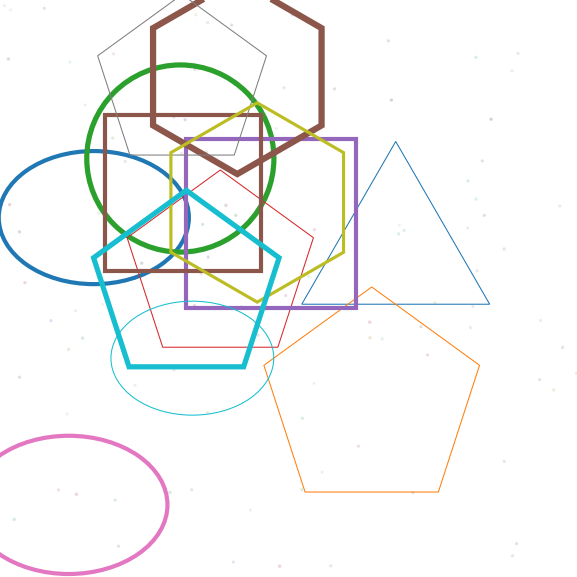[{"shape": "triangle", "thickness": 0.5, "radius": 0.94, "center": [0.685, 0.566]}, {"shape": "oval", "thickness": 2, "radius": 0.82, "center": [0.162, 0.622]}, {"shape": "pentagon", "thickness": 0.5, "radius": 0.98, "center": [0.644, 0.306]}, {"shape": "circle", "thickness": 2.5, "radius": 0.81, "center": [0.312, 0.725]}, {"shape": "pentagon", "thickness": 0.5, "radius": 0.85, "center": [0.381, 0.535]}, {"shape": "square", "thickness": 2, "radius": 0.73, "center": [0.469, 0.612]}, {"shape": "hexagon", "thickness": 3, "radius": 0.84, "center": [0.411, 0.866]}, {"shape": "square", "thickness": 2, "radius": 0.68, "center": [0.317, 0.665]}, {"shape": "oval", "thickness": 2, "radius": 0.85, "center": [0.119, 0.125]}, {"shape": "pentagon", "thickness": 0.5, "radius": 0.77, "center": [0.315, 0.855]}, {"shape": "hexagon", "thickness": 1.5, "radius": 0.86, "center": [0.445, 0.649]}, {"shape": "pentagon", "thickness": 2.5, "radius": 0.84, "center": [0.323, 0.501]}, {"shape": "oval", "thickness": 0.5, "radius": 0.7, "center": [0.333, 0.379]}]